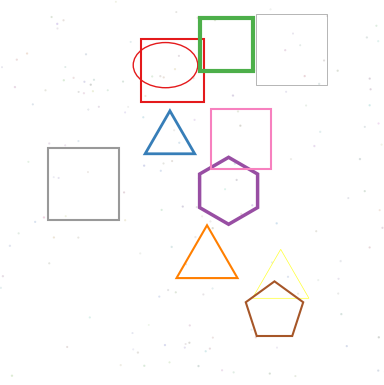[{"shape": "square", "thickness": 1.5, "radius": 0.41, "center": [0.448, 0.816]}, {"shape": "oval", "thickness": 1, "radius": 0.42, "center": [0.43, 0.831]}, {"shape": "triangle", "thickness": 2, "radius": 0.37, "center": [0.441, 0.638]}, {"shape": "square", "thickness": 3, "radius": 0.34, "center": [0.588, 0.883]}, {"shape": "hexagon", "thickness": 2.5, "radius": 0.43, "center": [0.594, 0.504]}, {"shape": "triangle", "thickness": 1.5, "radius": 0.46, "center": [0.538, 0.323]}, {"shape": "triangle", "thickness": 0.5, "radius": 0.42, "center": [0.729, 0.268]}, {"shape": "pentagon", "thickness": 1.5, "radius": 0.39, "center": [0.713, 0.191]}, {"shape": "square", "thickness": 1.5, "radius": 0.39, "center": [0.626, 0.639]}, {"shape": "square", "thickness": 1.5, "radius": 0.47, "center": [0.217, 0.522]}, {"shape": "square", "thickness": 0.5, "radius": 0.46, "center": [0.756, 0.87]}]